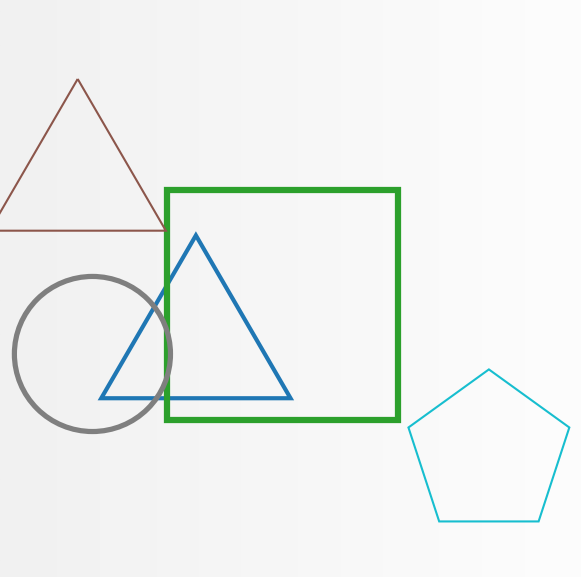[{"shape": "triangle", "thickness": 2, "radius": 0.94, "center": [0.337, 0.404]}, {"shape": "square", "thickness": 3, "radius": 0.99, "center": [0.486, 0.471]}, {"shape": "triangle", "thickness": 1, "radius": 0.88, "center": [0.134, 0.687]}, {"shape": "circle", "thickness": 2.5, "radius": 0.67, "center": [0.159, 0.386]}, {"shape": "pentagon", "thickness": 1, "radius": 0.73, "center": [0.841, 0.214]}]